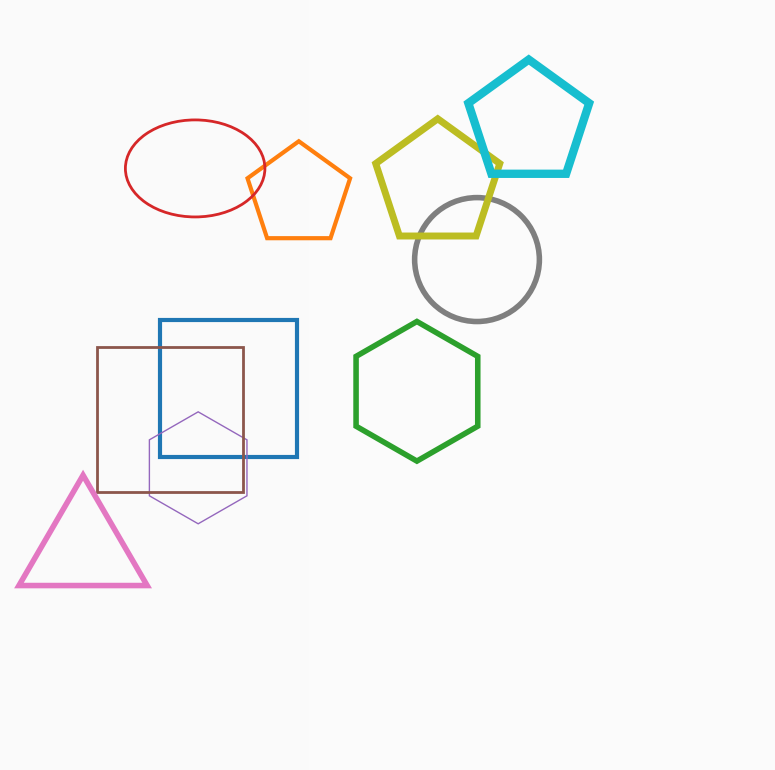[{"shape": "square", "thickness": 1.5, "radius": 0.44, "center": [0.295, 0.495]}, {"shape": "pentagon", "thickness": 1.5, "radius": 0.35, "center": [0.386, 0.747]}, {"shape": "hexagon", "thickness": 2, "radius": 0.45, "center": [0.538, 0.492]}, {"shape": "oval", "thickness": 1, "radius": 0.45, "center": [0.252, 0.781]}, {"shape": "hexagon", "thickness": 0.5, "radius": 0.36, "center": [0.256, 0.392]}, {"shape": "square", "thickness": 1, "radius": 0.47, "center": [0.22, 0.455]}, {"shape": "triangle", "thickness": 2, "radius": 0.48, "center": [0.107, 0.287]}, {"shape": "circle", "thickness": 2, "radius": 0.4, "center": [0.615, 0.663]}, {"shape": "pentagon", "thickness": 2.5, "radius": 0.42, "center": [0.565, 0.762]}, {"shape": "pentagon", "thickness": 3, "radius": 0.41, "center": [0.682, 0.841]}]